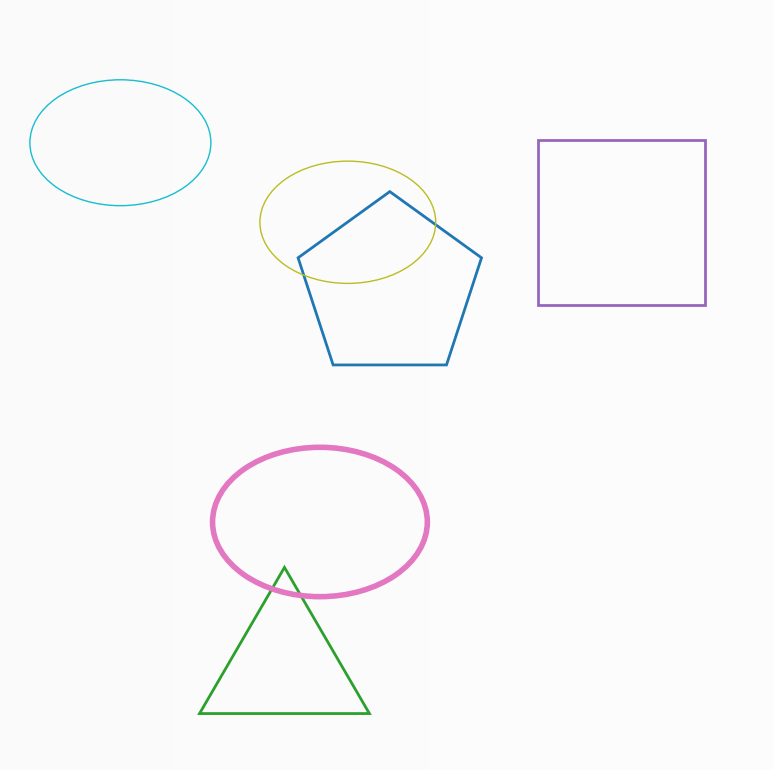[{"shape": "pentagon", "thickness": 1, "radius": 0.62, "center": [0.503, 0.627]}, {"shape": "triangle", "thickness": 1, "radius": 0.63, "center": [0.367, 0.137]}, {"shape": "square", "thickness": 1, "radius": 0.54, "center": [0.802, 0.711]}, {"shape": "oval", "thickness": 2, "radius": 0.69, "center": [0.413, 0.322]}, {"shape": "oval", "thickness": 0.5, "radius": 0.57, "center": [0.449, 0.711]}, {"shape": "oval", "thickness": 0.5, "radius": 0.58, "center": [0.155, 0.815]}]